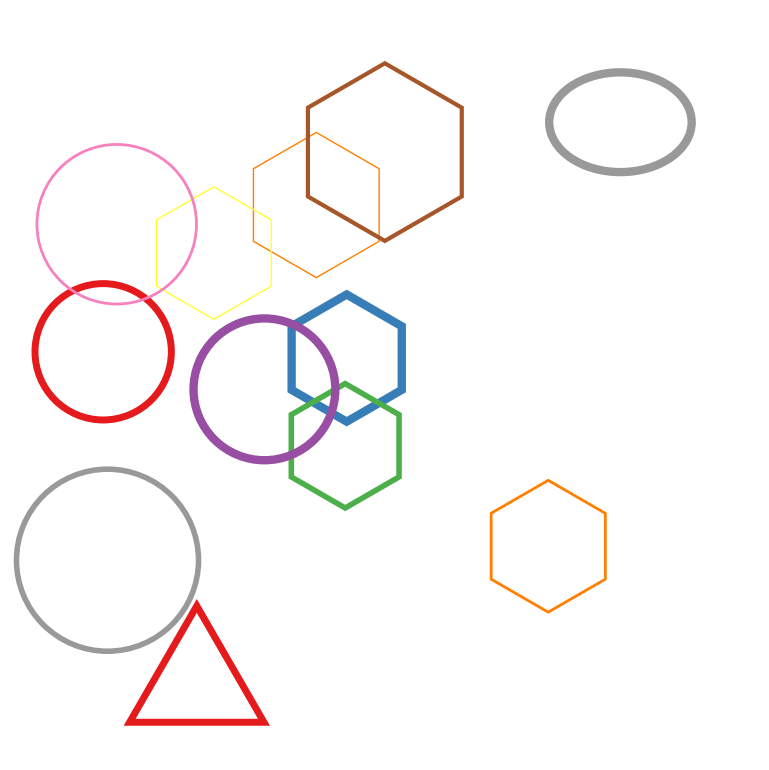[{"shape": "triangle", "thickness": 2.5, "radius": 0.5, "center": [0.256, 0.112]}, {"shape": "circle", "thickness": 2.5, "radius": 0.44, "center": [0.134, 0.543]}, {"shape": "hexagon", "thickness": 3, "radius": 0.41, "center": [0.45, 0.535]}, {"shape": "hexagon", "thickness": 2, "radius": 0.4, "center": [0.448, 0.421]}, {"shape": "circle", "thickness": 3, "radius": 0.46, "center": [0.343, 0.494]}, {"shape": "hexagon", "thickness": 1, "radius": 0.43, "center": [0.712, 0.291]}, {"shape": "hexagon", "thickness": 0.5, "radius": 0.47, "center": [0.411, 0.734]}, {"shape": "hexagon", "thickness": 0.5, "radius": 0.43, "center": [0.278, 0.671]}, {"shape": "hexagon", "thickness": 1.5, "radius": 0.58, "center": [0.5, 0.802]}, {"shape": "circle", "thickness": 1, "radius": 0.52, "center": [0.152, 0.709]}, {"shape": "oval", "thickness": 3, "radius": 0.46, "center": [0.806, 0.841]}, {"shape": "circle", "thickness": 2, "radius": 0.59, "center": [0.14, 0.272]}]